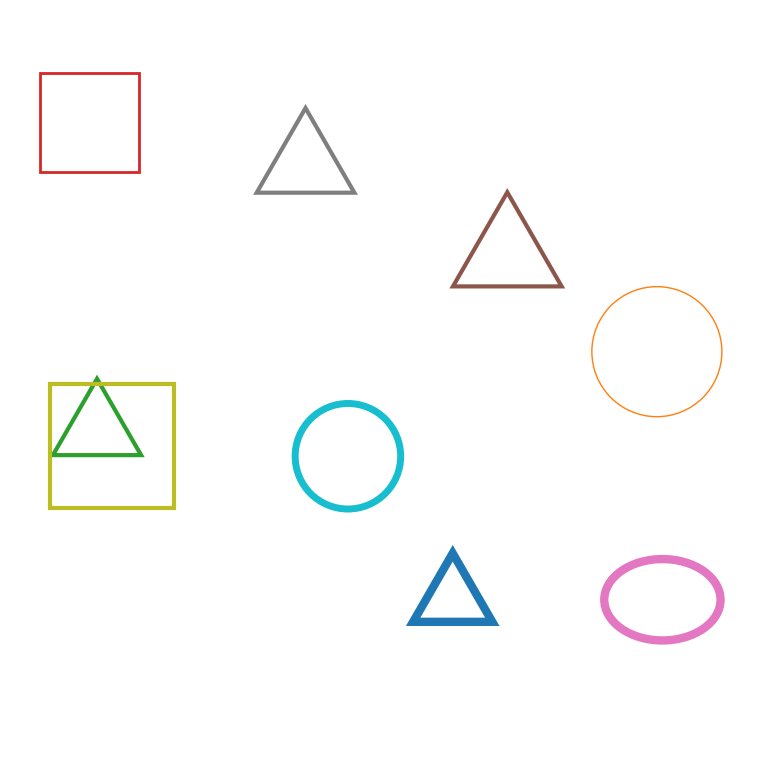[{"shape": "triangle", "thickness": 3, "radius": 0.3, "center": [0.588, 0.222]}, {"shape": "circle", "thickness": 0.5, "radius": 0.42, "center": [0.853, 0.543]}, {"shape": "triangle", "thickness": 1.5, "radius": 0.33, "center": [0.126, 0.442]}, {"shape": "square", "thickness": 1, "radius": 0.32, "center": [0.116, 0.841]}, {"shape": "triangle", "thickness": 1.5, "radius": 0.41, "center": [0.659, 0.669]}, {"shape": "oval", "thickness": 3, "radius": 0.38, "center": [0.86, 0.221]}, {"shape": "triangle", "thickness": 1.5, "radius": 0.37, "center": [0.397, 0.786]}, {"shape": "square", "thickness": 1.5, "radius": 0.4, "center": [0.145, 0.421]}, {"shape": "circle", "thickness": 2.5, "radius": 0.34, "center": [0.452, 0.407]}]